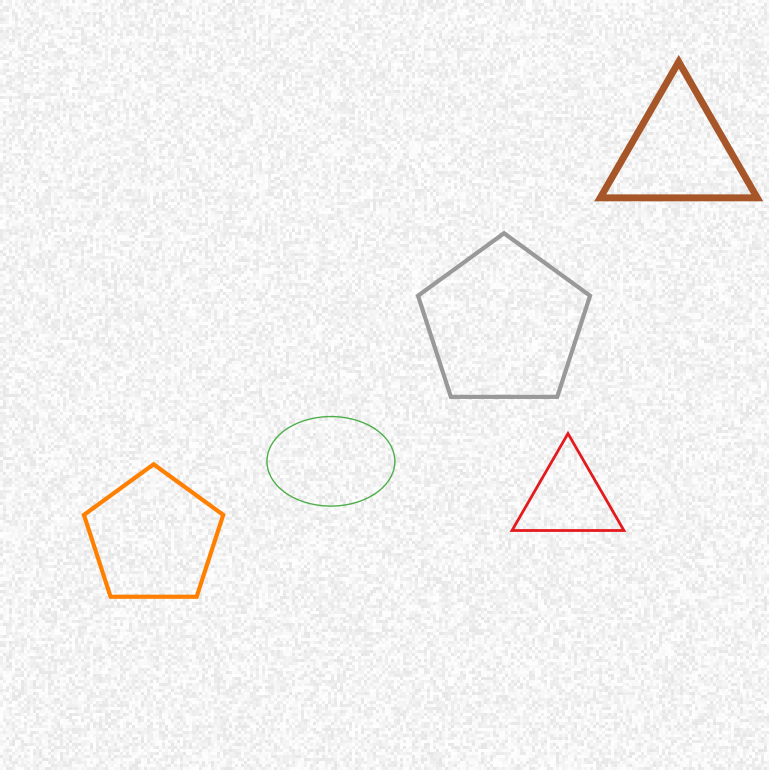[{"shape": "triangle", "thickness": 1, "radius": 0.42, "center": [0.738, 0.353]}, {"shape": "oval", "thickness": 0.5, "radius": 0.42, "center": [0.43, 0.401]}, {"shape": "pentagon", "thickness": 1.5, "radius": 0.48, "center": [0.199, 0.302]}, {"shape": "triangle", "thickness": 2.5, "radius": 0.59, "center": [0.881, 0.802]}, {"shape": "pentagon", "thickness": 1.5, "radius": 0.59, "center": [0.655, 0.58]}]